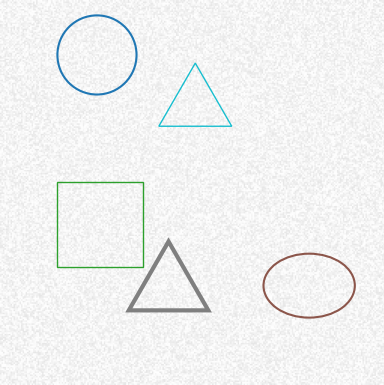[{"shape": "circle", "thickness": 1.5, "radius": 0.51, "center": [0.252, 0.857]}, {"shape": "square", "thickness": 1, "radius": 0.56, "center": [0.26, 0.417]}, {"shape": "oval", "thickness": 1.5, "radius": 0.59, "center": [0.803, 0.258]}, {"shape": "triangle", "thickness": 3, "radius": 0.6, "center": [0.438, 0.254]}, {"shape": "triangle", "thickness": 1, "radius": 0.55, "center": [0.507, 0.727]}]